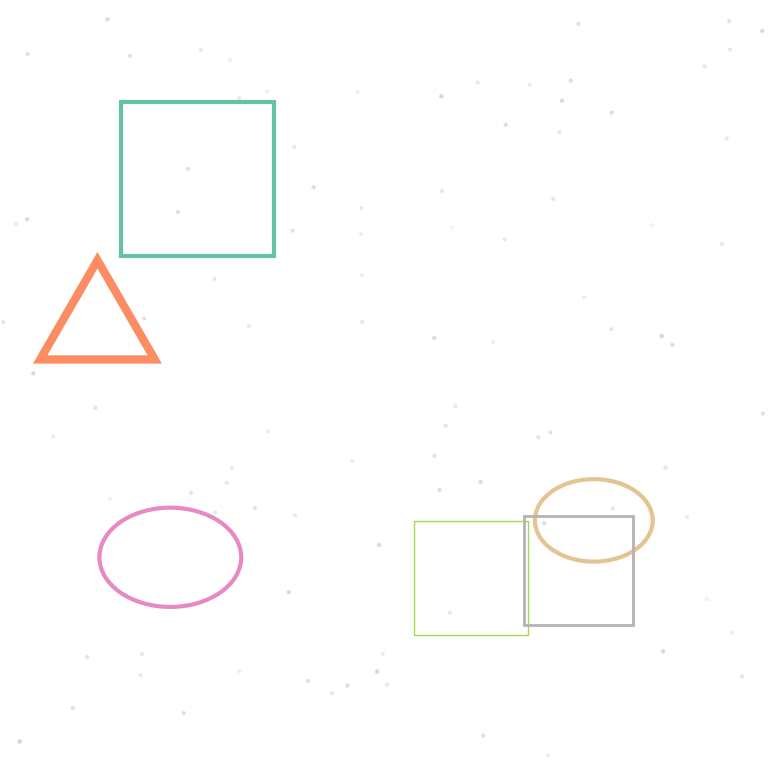[{"shape": "square", "thickness": 1.5, "radius": 0.5, "center": [0.256, 0.767]}, {"shape": "triangle", "thickness": 3, "radius": 0.43, "center": [0.127, 0.576]}, {"shape": "oval", "thickness": 1.5, "radius": 0.46, "center": [0.221, 0.276]}, {"shape": "square", "thickness": 0.5, "radius": 0.37, "center": [0.612, 0.249]}, {"shape": "oval", "thickness": 1.5, "radius": 0.38, "center": [0.771, 0.324]}, {"shape": "square", "thickness": 1, "radius": 0.35, "center": [0.751, 0.259]}]